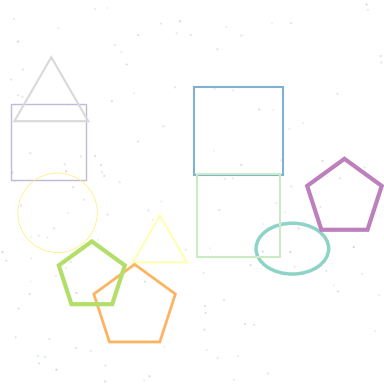[{"shape": "oval", "thickness": 2.5, "radius": 0.47, "center": [0.759, 0.354]}, {"shape": "triangle", "thickness": 1.5, "radius": 0.4, "center": [0.415, 0.359]}, {"shape": "square", "thickness": 1, "radius": 0.49, "center": [0.126, 0.631]}, {"shape": "square", "thickness": 1.5, "radius": 0.57, "center": [0.619, 0.66]}, {"shape": "pentagon", "thickness": 2, "radius": 0.56, "center": [0.35, 0.202]}, {"shape": "pentagon", "thickness": 3, "radius": 0.45, "center": [0.239, 0.283]}, {"shape": "triangle", "thickness": 1.5, "radius": 0.55, "center": [0.133, 0.741]}, {"shape": "pentagon", "thickness": 3, "radius": 0.51, "center": [0.895, 0.486]}, {"shape": "square", "thickness": 1.5, "radius": 0.54, "center": [0.619, 0.44]}, {"shape": "circle", "thickness": 0.5, "radius": 0.52, "center": [0.149, 0.447]}]